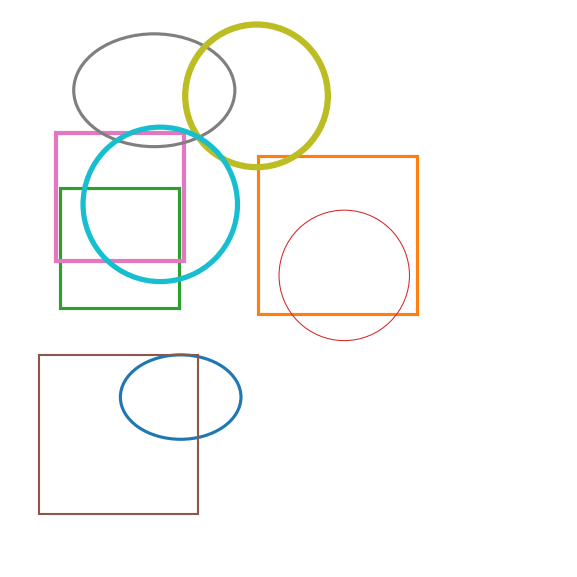[{"shape": "oval", "thickness": 1.5, "radius": 0.52, "center": [0.313, 0.312]}, {"shape": "square", "thickness": 1.5, "radius": 0.69, "center": [0.585, 0.592]}, {"shape": "square", "thickness": 1.5, "radius": 0.52, "center": [0.207, 0.569]}, {"shape": "circle", "thickness": 0.5, "radius": 0.56, "center": [0.596, 0.522]}, {"shape": "square", "thickness": 1, "radius": 0.69, "center": [0.205, 0.247]}, {"shape": "square", "thickness": 2, "radius": 0.55, "center": [0.208, 0.658]}, {"shape": "oval", "thickness": 1.5, "radius": 0.7, "center": [0.267, 0.843]}, {"shape": "circle", "thickness": 3, "radius": 0.62, "center": [0.444, 0.833]}, {"shape": "circle", "thickness": 2.5, "radius": 0.67, "center": [0.278, 0.645]}]